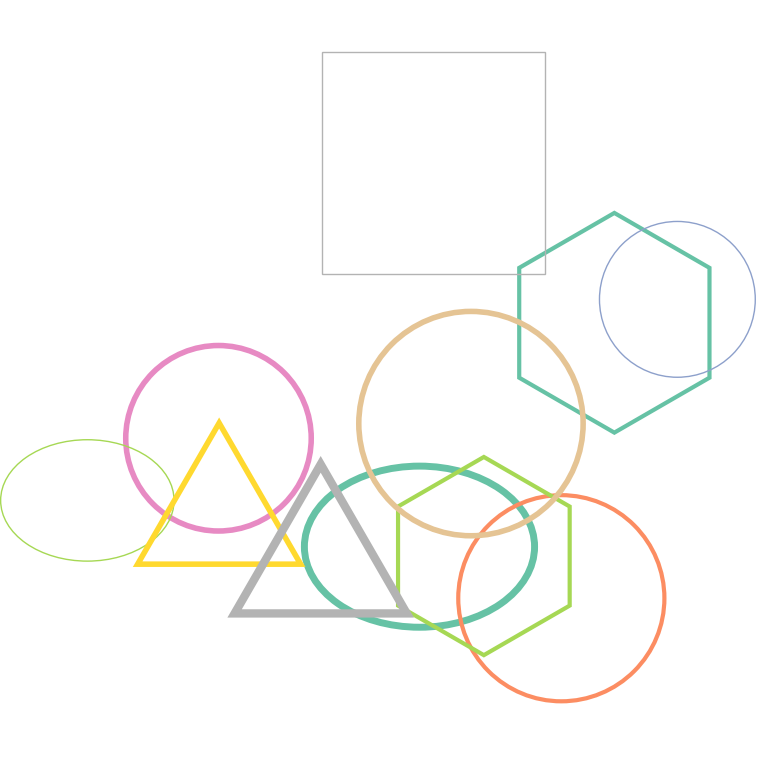[{"shape": "hexagon", "thickness": 1.5, "radius": 0.71, "center": [0.798, 0.581]}, {"shape": "oval", "thickness": 2.5, "radius": 0.75, "center": [0.545, 0.29]}, {"shape": "circle", "thickness": 1.5, "radius": 0.67, "center": [0.729, 0.223]}, {"shape": "circle", "thickness": 0.5, "radius": 0.51, "center": [0.88, 0.611]}, {"shape": "circle", "thickness": 2, "radius": 0.6, "center": [0.284, 0.431]}, {"shape": "oval", "thickness": 0.5, "radius": 0.56, "center": [0.113, 0.35]}, {"shape": "hexagon", "thickness": 1.5, "radius": 0.64, "center": [0.628, 0.278]}, {"shape": "triangle", "thickness": 2, "radius": 0.61, "center": [0.285, 0.328]}, {"shape": "circle", "thickness": 2, "radius": 0.73, "center": [0.612, 0.45]}, {"shape": "square", "thickness": 0.5, "radius": 0.72, "center": [0.563, 0.788]}, {"shape": "triangle", "thickness": 3, "radius": 0.65, "center": [0.416, 0.268]}]